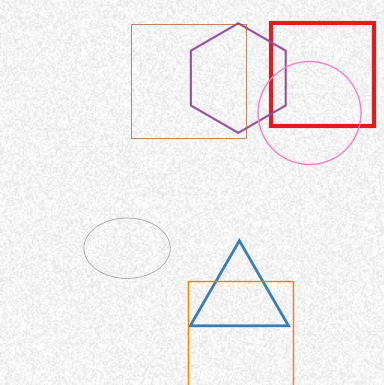[{"shape": "square", "thickness": 3, "radius": 0.67, "center": [0.837, 0.807]}, {"shape": "triangle", "thickness": 2, "radius": 0.74, "center": [0.622, 0.227]}, {"shape": "hexagon", "thickness": 1.5, "radius": 0.71, "center": [0.619, 0.797]}, {"shape": "square", "thickness": 1, "radius": 0.68, "center": [0.625, 0.134]}, {"shape": "square", "thickness": 0.5, "radius": 0.74, "center": [0.49, 0.79]}, {"shape": "circle", "thickness": 1, "radius": 0.67, "center": [0.804, 0.706]}, {"shape": "oval", "thickness": 0.5, "radius": 0.56, "center": [0.33, 0.355]}]